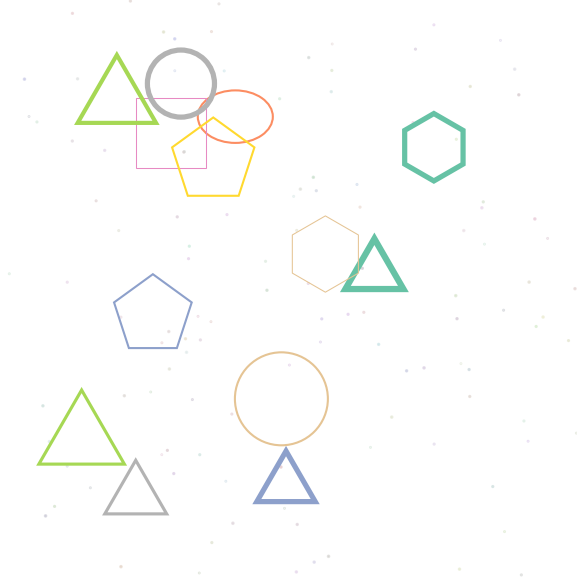[{"shape": "hexagon", "thickness": 2.5, "radius": 0.29, "center": [0.751, 0.744]}, {"shape": "triangle", "thickness": 3, "radius": 0.29, "center": [0.648, 0.528]}, {"shape": "oval", "thickness": 1, "radius": 0.32, "center": [0.407, 0.797]}, {"shape": "triangle", "thickness": 2.5, "radius": 0.29, "center": [0.495, 0.16]}, {"shape": "pentagon", "thickness": 1, "radius": 0.35, "center": [0.265, 0.454]}, {"shape": "square", "thickness": 0.5, "radius": 0.3, "center": [0.296, 0.768]}, {"shape": "triangle", "thickness": 1.5, "radius": 0.43, "center": [0.141, 0.238]}, {"shape": "triangle", "thickness": 2, "radius": 0.39, "center": [0.202, 0.826]}, {"shape": "pentagon", "thickness": 1, "radius": 0.37, "center": [0.369, 0.721]}, {"shape": "circle", "thickness": 1, "radius": 0.4, "center": [0.487, 0.309]}, {"shape": "hexagon", "thickness": 0.5, "radius": 0.33, "center": [0.563, 0.559]}, {"shape": "triangle", "thickness": 1.5, "radius": 0.31, "center": [0.235, 0.14]}, {"shape": "circle", "thickness": 2.5, "radius": 0.29, "center": [0.313, 0.854]}]